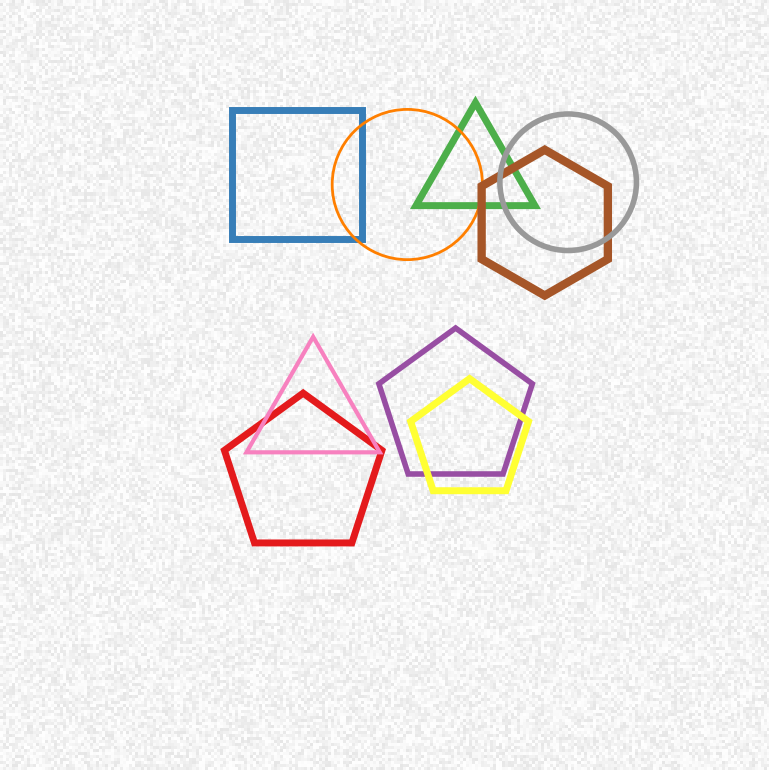[{"shape": "pentagon", "thickness": 2.5, "radius": 0.54, "center": [0.394, 0.382]}, {"shape": "square", "thickness": 2.5, "radius": 0.42, "center": [0.386, 0.773]}, {"shape": "triangle", "thickness": 2.5, "radius": 0.45, "center": [0.617, 0.778]}, {"shape": "pentagon", "thickness": 2, "radius": 0.52, "center": [0.592, 0.469]}, {"shape": "circle", "thickness": 1, "radius": 0.49, "center": [0.529, 0.76]}, {"shape": "pentagon", "thickness": 2.5, "radius": 0.4, "center": [0.61, 0.428]}, {"shape": "hexagon", "thickness": 3, "radius": 0.47, "center": [0.707, 0.711]}, {"shape": "triangle", "thickness": 1.5, "radius": 0.5, "center": [0.407, 0.463]}, {"shape": "circle", "thickness": 2, "radius": 0.44, "center": [0.738, 0.763]}]